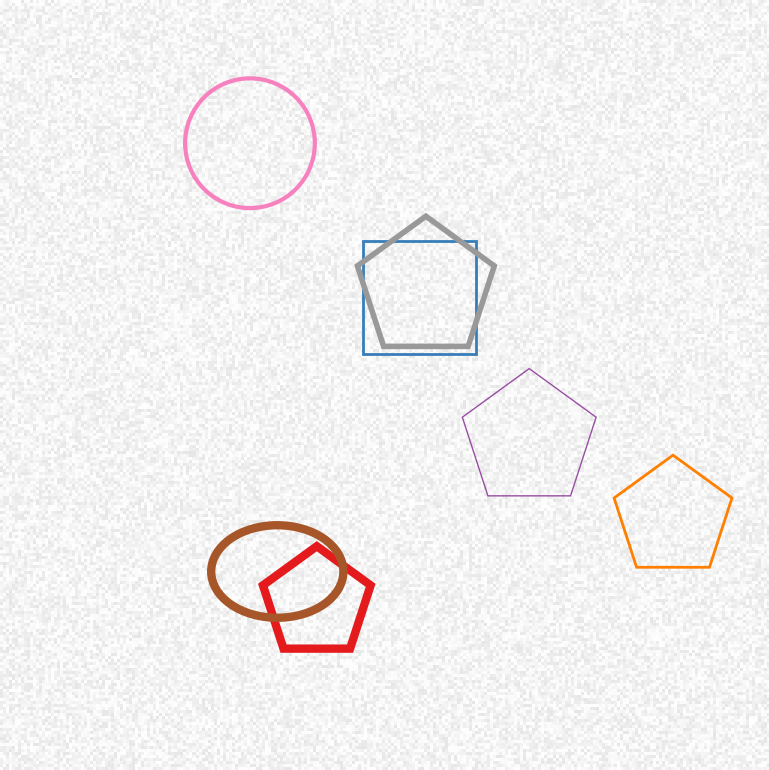[{"shape": "pentagon", "thickness": 3, "radius": 0.37, "center": [0.411, 0.217]}, {"shape": "square", "thickness": 1, "radius": 0.37, "center": [0.545, 0.614]}, {"shape": "pentagon", "thickness": 0.5, "radius": 0.46, "center": [0.687, 0.43]}, {"shape": "pentagon", "thickness": 1, "radius": 0.4, "center": [0.874, 0.328]}, {"shape": "oval", "thickness": 3, "radius": 0.43, "center": [0.36, 0.258]}, {"shape": "circle", "thickness": 1.5, "radius": 0.42, "center": [0.325, 0.814]}, {"shape": "pentagon", "thickness": 2, "radius": 0.47, "center": [0.553, 0.626]}]